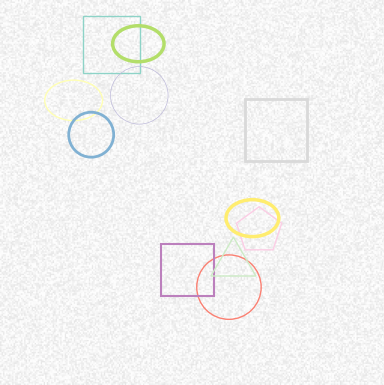[{"shape": "square", "thickness": 1, "radius": 0.37, "center": [0.29, 0.883]}, {"shape": "oval", "thickness": 1, "radius": 0.38, "center": [0.191, 0.739]}, {"shape": "circle", "thickness": 0.5, "radius": 0.37, "center": [0.362, 0.752]}, {"shape": "circle", "thickness": 1, "radius": 0.42, "center": [0.595, 0.254]}, {"shape": "circle", "thickness": 2, "radius": 0.29, "center": [0.237, 0.65]}, {"shape": "oval", "thickness": 2.5, "radius": 0.33, "center": [0.359, 0.886]}, {"shape": "pentagon", "thickness": 1, "radius": 0.31, "center": [0.673, 0.401]}, {"shape": "square", "thickness": 2, "radius": 0.41, "center": [0.717, 0.663]}, {"shape": "square", "thickness": 1.5, "radius": 0.34, "center": [0.488, 0.299]}, {"shape": "triangle", "thickness": 1, "radius": 0.34, "center": [0.606, 0.317]}, {"shape": "oval", "thickness": 2.5, "radius": 0.34, "center": [0.656, 0.433]}]